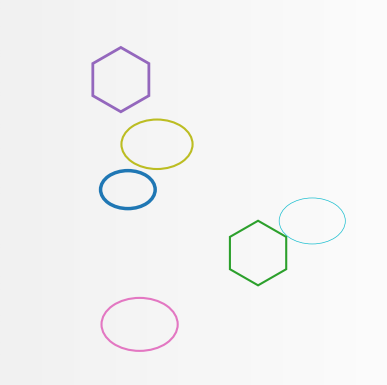[{"shape": "oval", "thickness": 2.5, "radius": 0.35, "center": [0.33, 0.507]}, {"shape": "hexagon", "thickness": 1.5, "radius": 0.42, "center": [0.666, 0.343]}, {"shape": "hexagon", "thickness": 2, "radius": 0.42, "center": [0.312, 0.793]}, {"shape": "oval", "thickness": 1.5, "radius": 0.49, "center": [0.36, 0.157]}, {"shape": "oval", "thickness": 1.5, "radius": 0.46, "center": [0.405, 0.625]}, {"shape": "oval", "thickness": 0.5, "radius": 0.43, "center": [0.806, 0.426]}]